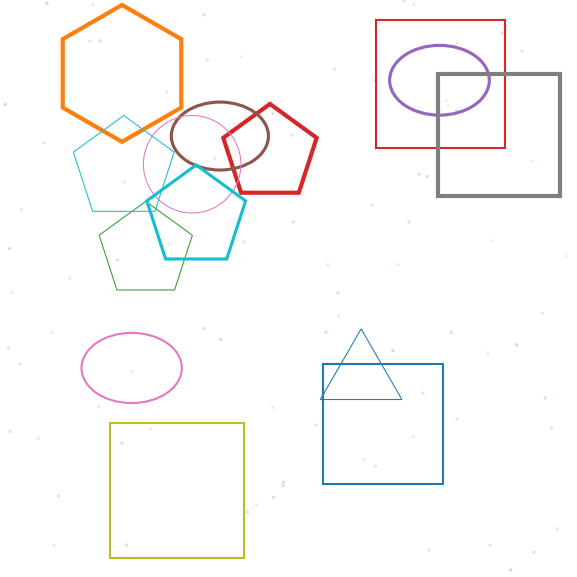[{"shape": "square", "thickness": 1, "radius": 0.52, "center": [0.663, 0.266]}, {"shape": "triangle", "thickness": 0.5, "radius": 0.41, "center": [0.625, 0.348]}, {"shape": "hexagon", "thickness": 2, "radius": 0.59, "center": [0.211, 0.872]}, {"shape": "pentagon", "thickness": 0.5, "radius": 0.42, "center": [0.252, 0.566]}, {"shape": "pentagon", "thickness": 2, "radius": 0.42, "center": [0.467, 0.734]}, {"shape": "square", "thickness": 1, "radius": 0.56, "center": [0.763, 0.854]}, {"shape": "oval", "thickness": 1.5, "radius": 0.43, "center": [0.761, 0.86]}, {"shape": "oval", "thickness": 1.5, "radius": 0.42, "center": [0.381, 0.764]}, {"shape": "circle", "thickness": 0.5, "radius": 0.42, "center": [0.333, 0.715]}, {"shape": "oval", "thickness": 1, "radius": 0.43, "center": [0.228, 0.362]}, {"shape": "square", "thickness": 2, "radius": 0.53, "center": [0.865, 0.765]}, {"shape": "square", "thickness": 1, "radius": 0.58, "center": [0.306, 0.15]}, {"shape": "pentagon", "thickness": 1.5, "radius": 0.45, "center": [0.34, 0.623]}, {"shape": "pentagon", "thickness": 0.5, "radius": 0.46, "center": [0.214, 0.707]}]